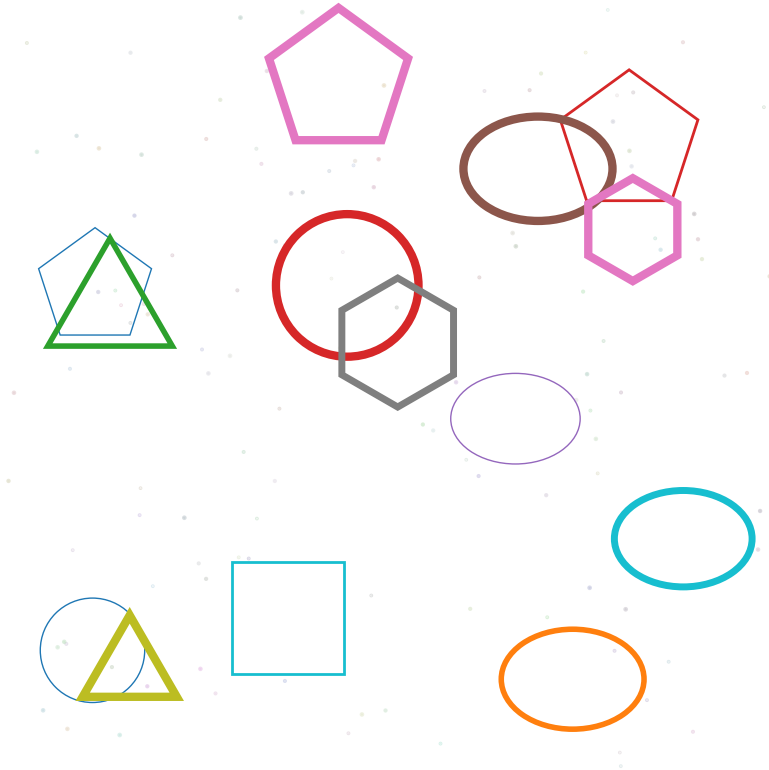[{"shape": "circle", "thickness": 0.5, "radius": 0.34, "center": [0.12, 0.155]}, {"shape": "pentagon", "thickness": 0.5, "radius": 0.39, "center": [0.123, 0.627]}, {"shape": "oval", "thickness": 2, "radius": 0.46, "center": [0.744, 0.118]}, {"shape": "triangle", "thickness": 2, "radius": 0.47, "center": [0.143, 0.597]}, {"shape": "pentagon", "thickness": 1, "radius": 0.47, "center": [0.817, 0.815]}, {"shape": "circle", "thickness": 3, "radius": 0.46, "center": [0.451, 0.629]}, {"shape": "oval", "thickness": 0.5, "radius": 0.42, "center": [0.669, 0.456]}, {"shape": "oval", "thickness": 3, "radius": 0.48, "center": [0.699, 0.781]}, {"shape": "pentagon", "thickness": 3, "radius": 0.47, "center": [0.44, 0.895]}, {"shape": "hexagon", "thickness": 3, "radius": 0.33, "center": [0.822, 0.702]}, {"shape": "hexagon", "thickness": 2.5, "radius": 0.42, "center": [0.516, 0.555]}, {"shape": "triangle", "thickness": 3, "radius": 0.35, "center": [0.168, 0.13]}, {"shape": "square", "thickness": 1, "radius": 0.36, "center": [0.374, 0.198]}, {"shape": "oval", "thickness": 2.5, "radius": 0.45, "center": [0.887, 0.3]}]